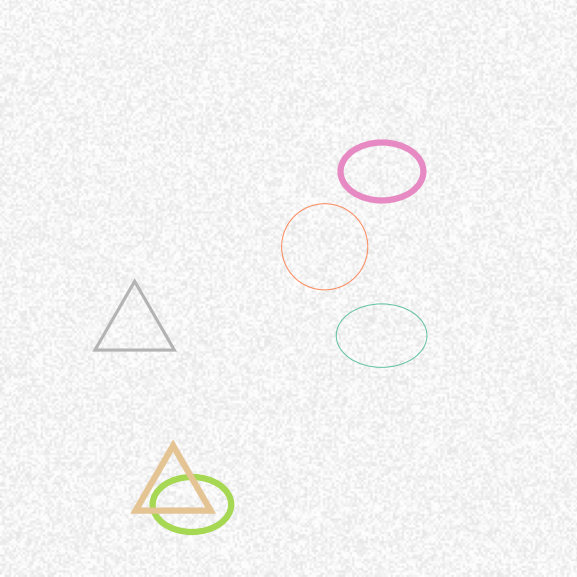[{"shape": "oval", "thickness": 0.5, "radius": 0.39, "center": [0.661, 0.418]}, {"shape": "circle", "thickness": 0.5, "radius": 0.37, "center": [0.562, 0.572]}, {"shape": "oval", "thickness": 3, "radius": 0.36, "center": [0.661, 0.702]}, {"shape": "oval", "thickness": 3, "radius": 0.34, "center": [0.332, 0.126]}, {"shape": "triangle", "thickness": 3, "radius": 0.37, "center": [0.3, 0.152]}, {"shape": "triangle", "thickness": 1.5, "radius": 0.4, "center": [0.233, 0.433]}]